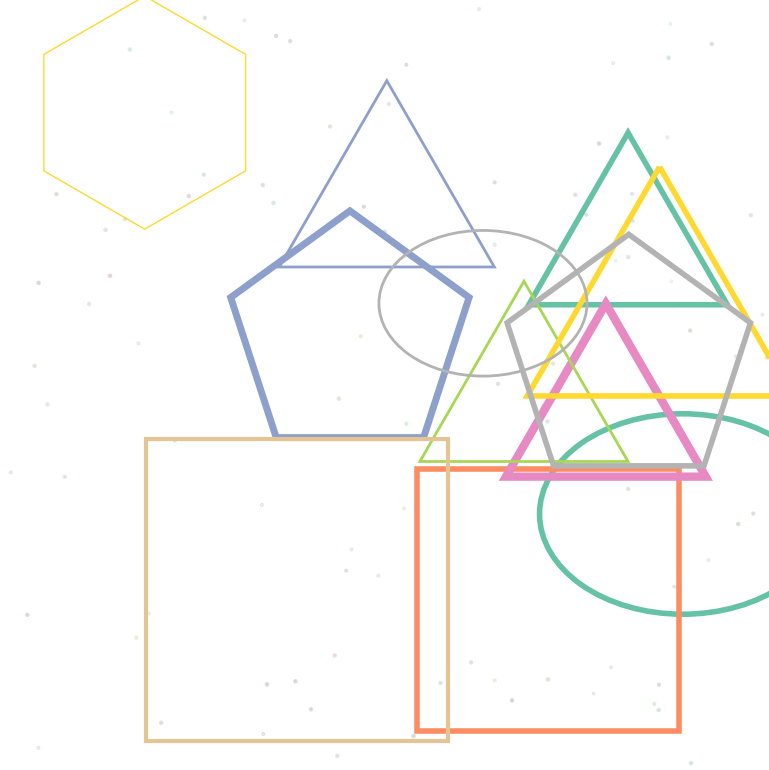[{"shape": "oval", "thickness": 2, "radius": 0.93, "center": [0.887, 0.332]}, {"shape": "triangle", "thickness": 2, "radius": 0.74, "center": [0.816, 0.679]}, {"shape": "square", "thickness": 2, "radius": 0.85, "center": [0.712, 0.221]}, {"shape": "triangle", "thickness": 1, "radius": 0.81, "center": [0.502, 0.734]}, {"shape": "pentagon", "thickness": 2.5, "radius": 0.81, "center": [0.454, 0.563]}, {"shape": "triangle", "thickness": 3, "radius": 0.75, "center": [0.787, 0.456]}, {"shape": "triangle", "thickness": 1, "radius": 0.78, "center": [0.68, 0.479]}, {"shape": "hexagon", "thickness": 0.5, "radius": 0.76, "center": [0.188, 0.854]}, {"shape": "triangle", "thickness": 2, "radius": 0.99, "center": [0.857, 0.585]}, {"shape": "square", "thickness": 1.5, "radius": 0.98, "center": [0.386, 0.234]}, {"shape": "oval", "thickness": 1, "radius": 0.68, "center": [0.627, 0.606]}, {"shape": "pentagon", "thickness": 2, "radius": 0.83, "center": [0.817, 0.529]}]